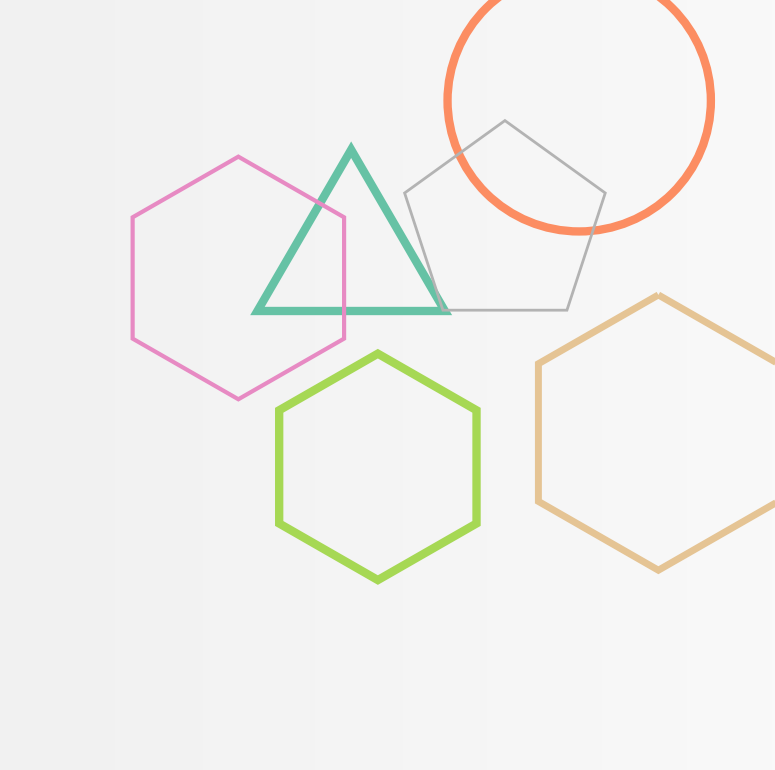[{"shape": "triangle", "thickness": 3, "radius": 0.7, "center": [0.453, 0.666]}, {"shape": "circle", "thickness": 3, "radius": 0.85, "center": [0.747, 0.869]}, {"shape": "hexagon", "thickness": 1.5, "radius": 0.79, "center": [0.308, 0.639]}, {"shape": "hexagon", "thickness": 3, "radius": 0.74, "center": [0.488, 0.394]}, {"shape": "hexagon", "thickness": 2.5, "radius": 0.89, "center": [0.85, 0.438]}, {"shape": "pentagon", "thickness": 1, "radius": 0.68, "center": [0.652, 0.707]}]